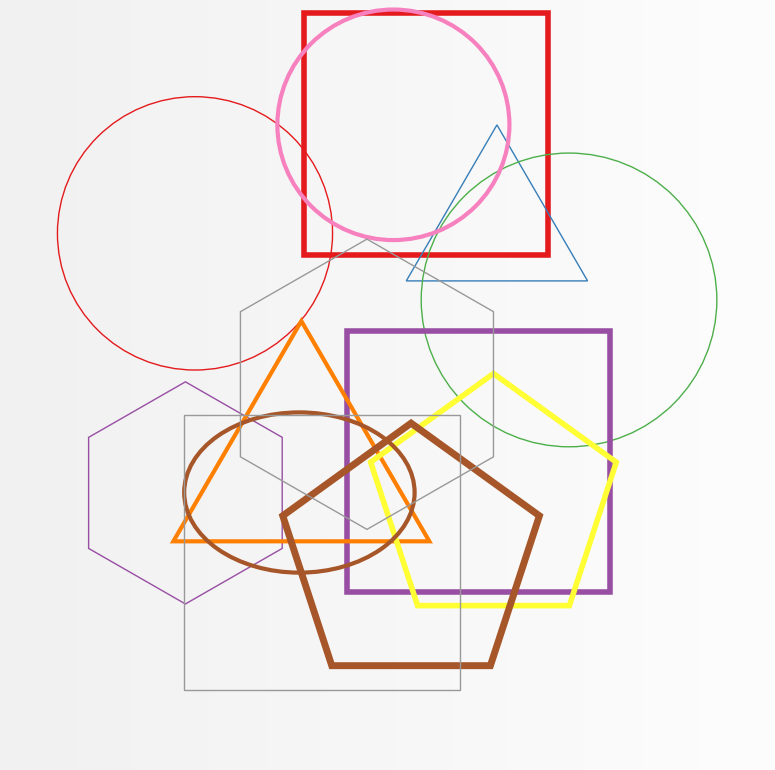[{"shape": "circle", "thickness": 0.5, "radius": 0.89, "center": [0.252, 0.697]}, {"shape": "square", "thickness": 2, "radius": 0.79, "center": [0.549, 0.826]}, {"shape": "triangle", "thickness": 0.5, "radius": 0.68, "center": [0.641, 0.703]}, {"shape": "circle", "thickness": 0.5, "radius": 0.95, "center": [0.734, 0.61]}, {"shape": "hexagon", "thickness": 0.5, "radius": 0.72, "center": [0.239, 0.36]}, {"shape": "square", "thickness": 2, "radius": 0.85, "center": [0.618, 0.401]}, {"shape": "triangle", "thickness": 1.5, "radius": 0.95, "center": [0.389, 0.392]}, {"shape": "pentagon", "thickness": 2, "radius": 0.83, "center": [0.637, 0.348]}, {"shape": "oval", "thickness": 1.5, "radius": 0.74, "center": [0.386, 0.36]}, {"shape": "pentagon", "thickness": 2.5, "radius": 0.87, "center": [0.53, 0.276]}, {"shape": "circle", "thickness": 1.5, "radius": 0.75, "center": [0.508, 0.838]}, {"shape": "hexagon", "thickness": 0.5, "radius": 0.94, "center": [0.473, 0.501]}, {"shape": "square", "thickness": 0.5, "radius": 0.89, "center": [0.415, 0.282]}]